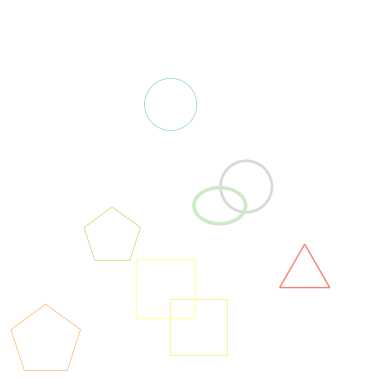[{"shape": "circle", "thickness": 0.5, "radius": 0.34, "center": [0.443, 0.729]}, {"shape": "square", "thickness": 1, "radius": 0.38, "center": [0.43, 0.25]}, {"shape": "triangle", "thickness": 1, "radius": 0.38, "center": [0.791, 0.291]}, {"shape": "pentagon", "thickness": 0.5, "radius": 0.47, "center": [0.119, 0.115]}, {"shape": "pentagon", "thickness": 0.5, "radius": 0.38, "center": [0.291, 0.385]}, {"shape": "circle", "thickness": 2, "radius": 0.33, "center": [0.64, 0.515]}, {"shape": "oval", "thickness": 2.5, "radius": 0.34, "center": [0.571, 0.466]}, {"shape": "square", "thickness": 0.5, "radius": 0.37, "center": [0.516, 0.151]}]